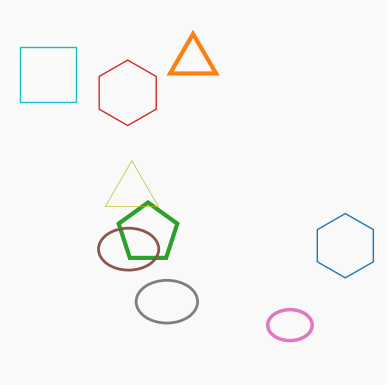[{"shape": "hexagon", "thickness": 1, "radius": 0.42, "center": [0.891, 0.362]}, {"shape": "triangle", "thickness": 3, "radius": 0.34, "center": [0.498, 0.843]}, {"shape": "pentagon", "thickness": 3, "radius": 0.4, "center": [0.382, 0.394]}, {"shape": "hexagon", "thickness": 1, "radius": 0.42, "center": [0.33, 0.759]}, {"shape": "oval", "thickness": 2, "radius": 0.39, "center": [0.332, 0.353]}, {"shape": "oval", "thickness": 2.5, "radius": 0.29, "center": [0.748, 0.156]}, {"shape": "oval", "thickness": 2, "radius": 0.4, "center": [0.431, 0.216]}, {"shape": "triangle", "thickness": 0.5, "radius": 0.4, "center": [0.34, 0.503]}, {"shape": "square", "thickness": 1, "radius": 0.36, "center": [0.124, 0.807]}]